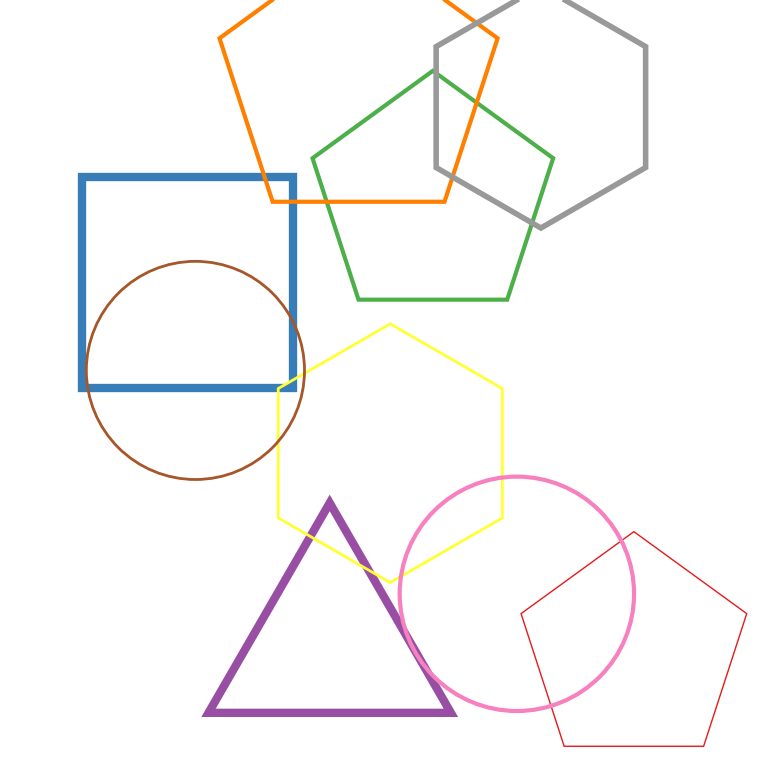[{"shape": "pentagon", "thickness": 0.5, "radius": 0.77, "center": [0.823, 0.155]}, {"shape": "square", "thickness": 3, "radius": 0.68, "center": [0.244, 0.634]}, {"shape": "pentagon", "thickness": 1.5, "radius": 0.82, "center": [0.562, 0.744]}, {"shape": "triangle", "thickness": 3, "radius": 0.91, "center": [0.428, 0.165]}, {"shape": "pentagon", "thickness": 1.5, "radius": 0.95, "center": [0.466, 0.892]}, {"shape": "hexagon", "thickness": 1, "radius": 0.84, "center": [0.507, 0.411]}, {"shape": "circle", "thickness": 1, "radius": 0.71, "center": [0.254, 0.519]}, {"shape": "circle", "thickness": 1.5, "radius": 0.76, "center": [0.671, 0.229]}, {"shape": "hexagon", "thickness": 2, "radius": 0.79, "center": [0.702, 0.861]}]